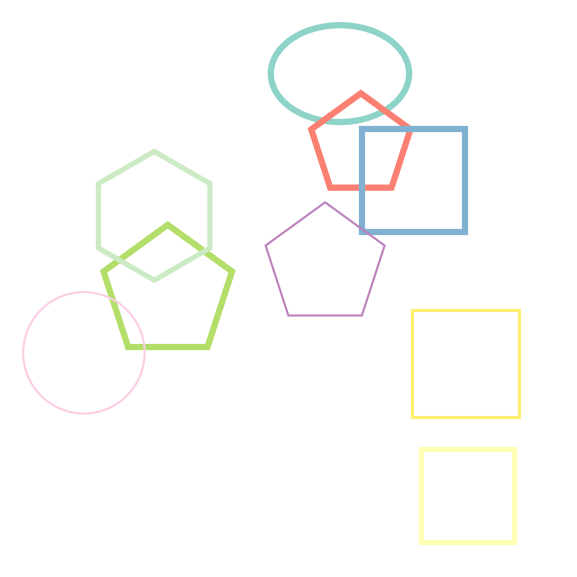[{"shape": "oval", "thickness": 3, "radius": 0.6, "center": [0.589, 0.872]}, {"shape": "square", "thickness": 2.5, "radius": 0.4, "center": [0.81, 0.142]}, {"shape": "pentagon", "thickness": 3, "radius": 0.45, "center": [0.625, 0.747]}, {"shape": "square", "thickness": 3, "radius": 0.45, "center": [0.716, 0.687]}, {"shape": "pentagon", "thickness": 3, "radius": 0.58, "center": [0.291, 0.493]}, {"shape": "circle", "thickness": 1, "radius": 0.53, "center": [0.145, 0.388]}, {"shape": "pentagon", "thickness": 1, "radius": 0.54, "center": [0.563, 0.54]}, {"shape": "hexagon", "thickness": 2.5, "radius": 0.56, "center": [0.267, 0.625]}, {"shape": "square", "thickness": 1.5, "radius": 0.46, "center": [0.806, 0.37]}]